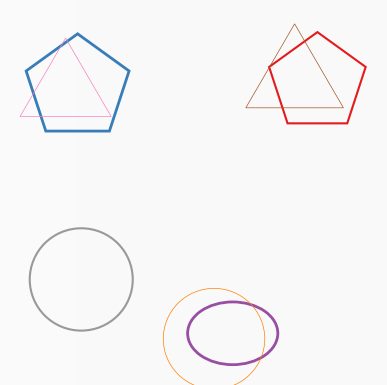[{"shape": "pentagon", "thickness": 1.5, "radius": 0.65, "center": [0.819, 0.786]}, {"shape": "pentagon", "thickness": 2, "radius": 0.7, "center": [0.2, 0.772]}, {"shape": "oval", "thickness": 2, "radius": 0.58, "center": [0.601, 0.134]}, {"shape": "circle", "thickness": 0.5, "radius": 0.65, "center": [0.552, 0.12]}, {"shape": "triangle", "thickness": 0.5, "radius": 0.73, "center": [0.76, 0.793]}, {"shape": "triangle", "thickness": 0.5, "radius": 0.68, "center": [0.169, 0.765]}, {"shape": "circle", "thickness": 1.5, "radius": 0.66, "center": [0.21, 0.274]}]